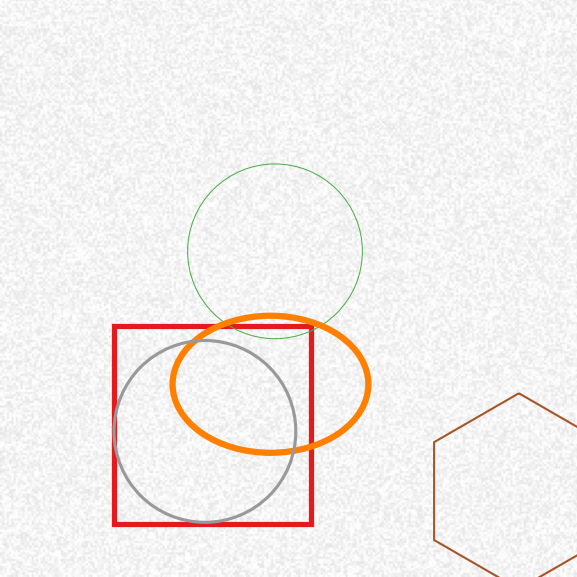[{"shape": "square", "thickness": 2.5, "radius": 0.85, "center": [0.368, 0.263]}, {"shape": "circle", "thickness": 0.5, "radius": 0.76, "center": [0.476, 0.564]}, {"shape": "oval", "thickness": 3, "radius": 0.85, "center": [0.468, 0.334]}, {"shape": "hexagon", "thickness": 1, "radius": 0.85, "center": [0.898, 0.149]}, {"shape": "circle", "thickness": 1.5, "radius": 0.79, "center": [0.355, 0.252]}]